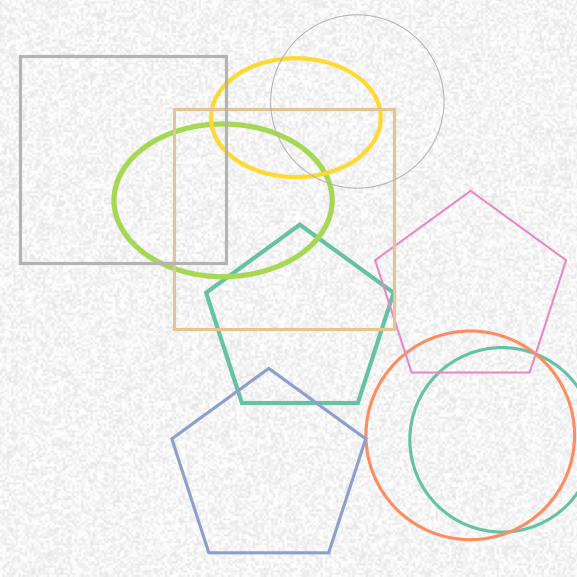[{"shape": "pentagon", "thickness": 2, "radius": 0.85, "center": [0.519, 0.439]}, {"shape": "circle", "thickness": 1.5, "radius": 0.8, "center": [0.869, 0.238]}, {"shape": "circle", "thickness": 1.5, "radius": 0.9, "center": [0.814, 0.245]}, {"shape": "pentagon", "thickness": 1.5, "radius": 0.88, "center": [0.465, 0.185]}, {"shape": "pentagon", "thickness": 1, "radius": 0.87, "center": [0.815, 0.495]}, {"shape": "oval", "thickness": 2.5, "radius": 0.94, "center": [0.386, 0.652]}, {"shape": "oval", "thickness": 2, "radius": 0.74, "center": [0.512, 0.795]}, {"shape": "square", "thickness": 1.5, "radius": 0.95, "center": [0.492, 0.619]}, {"shape": "square", "thickness": 1.5, "radius": 0.9, "center": [0.213, 0.724]}, {"shape": "circle", "thickness": 0.5, "radius": 0.75, "center": [0.619, 0.823]}]